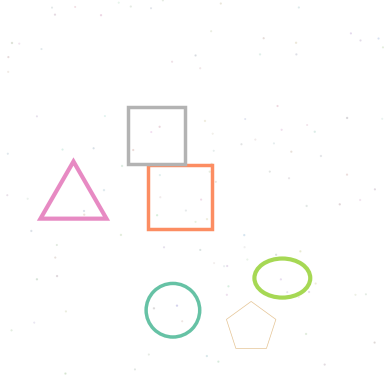[{"shape": "circle", "thickness": 2.5, "radius": 0.35, "center": [0.449, 0.194]}, {"shape": "square", "thickness": 2.5, "radius": 0.42, "center": [0.467, 0.488]}, {"shape": "triangle", "thickness": 3, "radius": 0.49, "center": [0.191, 0.482]}, {"shape": "oval", "thickness": 3, "radius": 0.36, "center": [0.733, 0.278]}, {"shape": "pentagon", "thickness": 0.5, "radius": 0.34, "center": [0.652, 0.15]}, {"shape": "square", "thickness": 2.5, "radius": 0.37, "center": [0.408, 0.647]}]